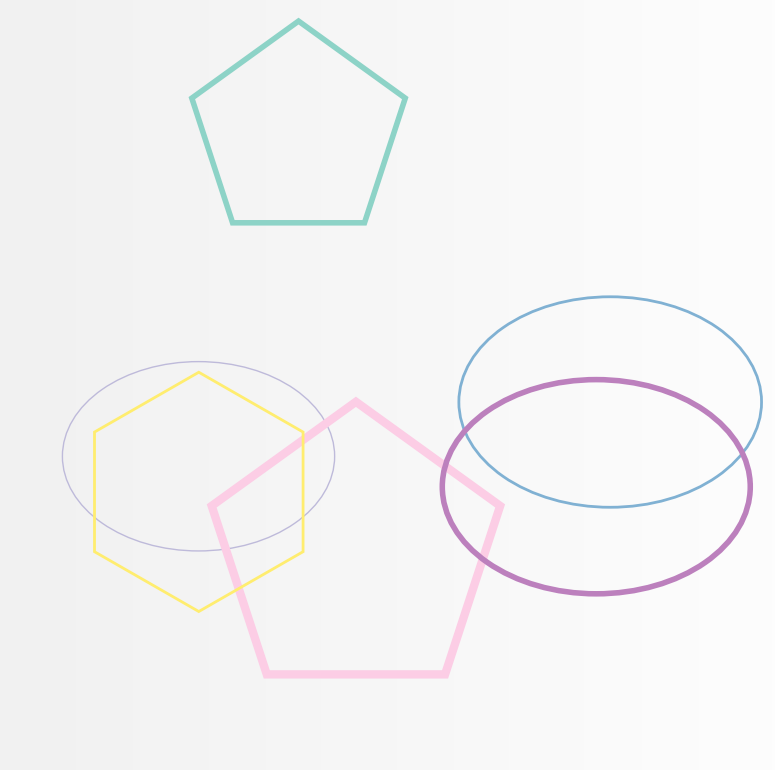[{"shape": "pentagon", "thickness": 2, "radius": 0.72, "center": [0.385, 0.828]}, {"shape": "oval", "thickness": 0.5, "radius": 0.88, "center": [0.256, 0.407]}, {"shape": "oval", "thickness": 1, "radius": 0.98, "center": [0.787, 0.478]}, {"shape": "pentagon", "thickness": 3, "radius": 0.98, "center": [0.459, 0.283]}, {"shape": "oval", "thickness": 2, "radius": 0.99, "center": [0.769, 0.368]}, {"shape": "hexagon", "thickness": 1, "radius": 0.78, "center": [0.257, 0.361]}]